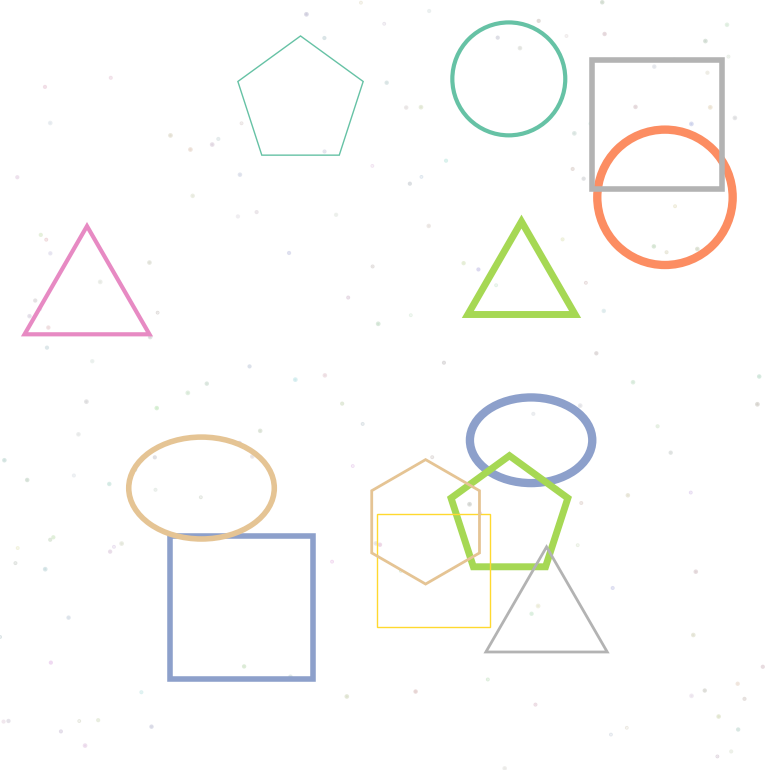[{"shape": "pentagon", "thickness": 0.5, "radius": 0.43, "center": [0.39, 0.868]}, {"shape": "circle", "thickness": 1.5, "radius": 0.37, "center": [0.661, 0.898]}, {"shape": "circle", "thickness": 3, "radius": 0.44, "center": [0.864, 0.744]}, {"shape": "square", "thickness": 2, "radius": 0.46, "center": [0.313, 0.211]}, {"shape": "oval", "thickness": 3, "radius": 0.4, "center": [0.69, 0.428]}, {"shape": "triangle", "thickness": 1.5, "radius": 0.47, "center": [0.113, 0.613]}, {"shape": "triangle", "thickness": 2.5, "radius": 0.4, "center": [0.677, 0.632]}, {"shape": "pentagon", "thickness": 2.5, "radius": 0.4, "center": [0.662, 0.328]}, {"shape": "square", "thickness": 0.5, "radius": 0.37, "center": [0.563, 0.259]}, {"shape": "hexagon", "thickness": 1, "radius": 0.4, "center": [0.553, 0.322]}, {"shape": "oval", "thickness": 2, "radius": 0.47, "center": [0.262, 0.366]}, {"shape": "triangle", "thickness": 1, "radius": 0.46, "center": [0.71, 0.199]}, {"shape": "square", "thickness": 2, "radius": 0.42, "center": [0.853, 0.838]}]